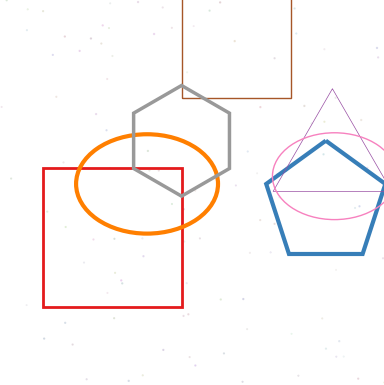[{"shape": "square", "thickness": 2, "radius": 0.9, "center": [0.292, 0.383]}, {"shape": "pentagon", "thickness": 3, "radius": 0.81, "center": [0.846, 0.472]}, {"shape": "triangle", "thickness": 0.5, "radius": 0.89, "center": [0.863, 0.592]}, {"shape": "oval", "thickness": 3, "radius": 0.92, "center": [0.382, 0.522]}, {"shape": "square", "thickness": 1, "radius": 0.71, "center": [0.614, 0.886]}, {"shape": "oval", "thickness": 1, "radius": 0.81, "center": [0.869, 0.542]}, {"shape": "hexagon", "thickness": 2.5, "radius": 0.72, "center": [0.472, 0.634]}]